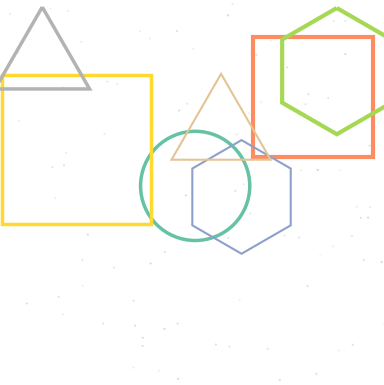[{"shape": "circle", "thickness": 2.5, "radius": 0.71, "center": [0.507, 0.517]}, {"shape": "square", "thickness": 3, "radius": 0.78, "center": [0.813, 0.748]}, {"shape": "hexagon", "thickness": 1.5, "radius": 0.74, "center": [0.627, 0.488]}, {"shape": "hexagon", "thickness": 3, "radius": 0.82, "center": [0.875, 0.815]}, {"shape": "square", "thickness": 2.5, "radius": 0.96, "center": [0.199, 0.612]}, {"shape": "triangle", "thickness": 1.5, "radius": 0.74, "center": [0.574, 0.659]}, {"shape": "triangle", "thickness": 2.5, "radius": 0.71, "center": [0.11, 0.84]}]